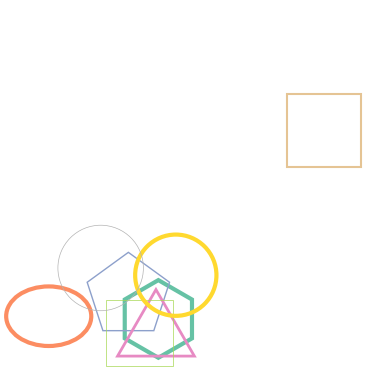[{"shape": "hexagon", "thickness": 3, "radius": 0.5, "center": [0.411, 0.172]}, {"shape": "oval", "thickness": 3, "radius": 0.55, "center": [0.127, 0.179]}, {"shape": "pentagon", "thickness": 1, "radius": 0.56, "center": [0.333, 0.232]}, {"shape": "triangle", "thickness": 2, "radius": 0.58, "center": [0.405, 0.133]}, {"shape": "square", "thickness": 0.5, "radius": 0.43, "center": [0.362, 0.135]}, {"shape": "circle", "thickness": 3, "radius": 0.53, "center": [0.457, 0.285]}, {"shape": "square", "thickness": 1.5, "radius": 0.48, "center": [0.842, 0.662]}, {"shape": "circle", "thickness": 0.5, "radius": 0.56, "center": [0.261, 0.304]}]